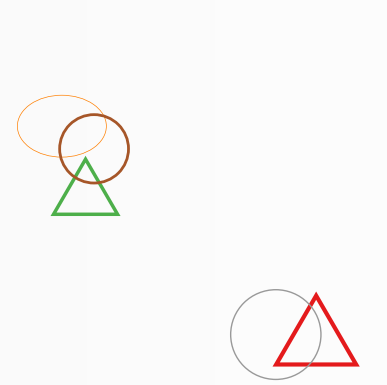[{"shape": "triangle", "thickness": 3, "radius": 0.6, "center": [0.816, 0.113]}, {"shape": "triangle", "thickness": 2.5, "radius": 0.48, "center": [0.221, 0.491]}, {"shape": "oval", "thickness": 0.5, "radius": 0.57, "center": [0.16, 0.672]}, {"shape": "circle", "thickness": 2, "radius": 0.44, "center": [0.243, 0.613]}, {"shape": "circle", "thickness": 1, "radius": 0.58, "center": [0.712, 0.131]}]